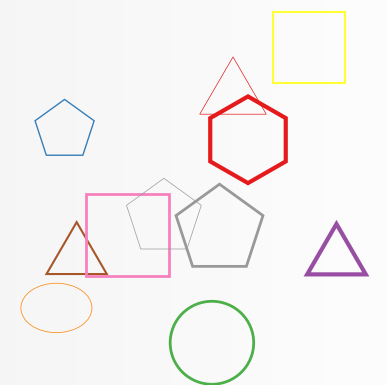[{"shape": "triangle", "thickness": 0.5, "radius": 0.5, "center": [0.601, 0.753]}, {"shape": "hexagon", "thickness": 3, "radius": 0.56, "center": [0.64, 0.637]}, {"shape": "pentagon", "thickness": 1, "radius": 0.4, "center": [0.167, 0.662]}, {"shape": "circle", "thickness": 2, "radius": 0.54, "center": [0.547, 0.11]}, {"shape": "triangle", "thickness": 3, "radius": 0.44, "center": [0.868, 0.331]}, {"shape": "oval", "thickness": 0.5, "radius": 0.46, "center": [0.146, 0.2]}, {"shape": "square", "thickness": 1.5, "radius": 0.46, "center": [0.798, 0.876]}, {"shape": "triangle", "thickness": 1.5, "radius": 0.45, "center": [0.198, 0.333]}, {"shape": "square", "thickness": 2, "radius": 0.53, "center": [0.329, 0.389]}, {"shape": "pentagon", "thickness": 0.5, "radius": 0.51, "center": [0.423, 0.435]}, {"shape": "pentagon", "thickness": 2, "radius": 0.59, "center": [0.566, 0.404]}]